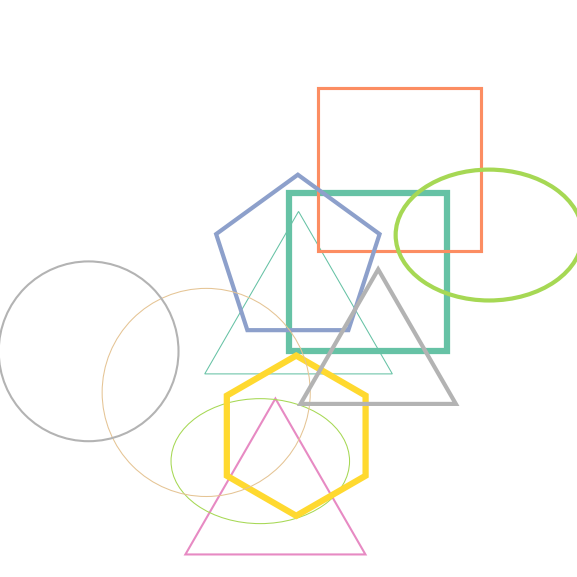[{"shape": "triangle", "thickness": 0.5, "radius": 0.94, "center": [0.517, 0.445]}, {"shape": "square", "thickness": 3, "radius": 0.68, "center": [0.638, 0.528]}, {"shape": "square", "thickness": 1.5, "radius": 0.7, "center": [0.692, 0.705]}, {"shape": "pentagon", "thickness": 2, "radius": 0.74, "center": [0.516, 0.548]}, {"shape": "triangle", "thickness": 1, "radius": 0.9, "center": [0.477, 0.129]}, {"shape": "oval", "thickness": 0.5, "radius": 0.77, "center": [0.451, 0.201]}, {"shape": "oval", "thickness": 2, "radius": 0.81, "center": [0.847, 0.592]}, {"shape": "hexagon", "thickness": 3, "radius": 0.69, "center": [0.513, 0.245]}, {"shape": "circle", "thickness": 0.5, "radius": 0.9, "center": [0.357, 0.32]}, {"shape": "circle", "thickness": 1, "radius": 0.78, "center": [0.153, 0.391]}, {"shape": "triangle", "thickness": 2, "radius": 0.78, "center": [0.655, 0.377]}]